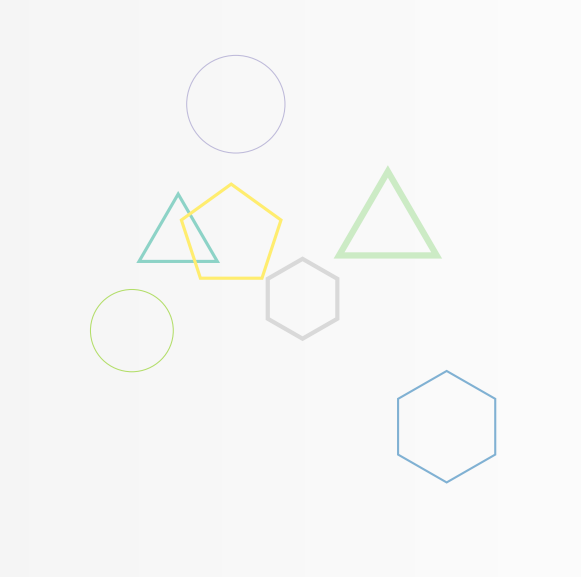[{"shape": "triangle", "thickness": 1.5, "radius": 0.39, "center": [0.307, 0.585]}, {"shape": "circle", "thickness": 0.5, "radius": 0.42, "center": [0.406, 0.819]}, {"shape": "hexagon", "thickness": 1, "radius": 0.48, "center": [0.768, 0.26]}, {"shape": "circle", "thickness": 0.5, "radius": 0.36, "center": [0.227, 0.427]}, {"shape": "hexagon", "thickness": 2, "radius": 0.35, "center": [0.521, 0.482]}, {"shape": "triangle", "thickness": 3, "radius": 0.48, "center": [0.667, 0.605]}, {"shape": "pentagon", "thickness": 1.5, "radius": 0.45, "center": [0.398, 0.59]}]